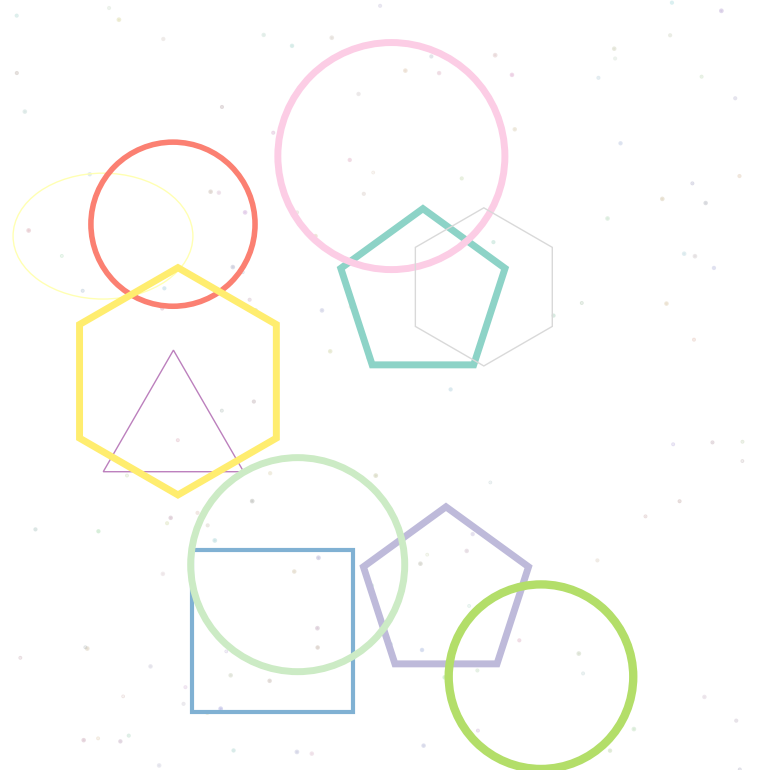[{"shape": "pentagon", "thickness": 2.5, "radius": 0.56, "center": [0.549, 0.617]}, {"shape": "oval", "thickness": 0.5, "radius": 0.58, "center": [0.134, 0.693]}, {"shape": "pentagon", "thickness": 2.5, "radius": 0.56, "center": [0.579, 0.229]}, {"shape": "circle", "thickness": 2, "radius": 0.53, "center": [0.225, 0.709]}, {"shape": "square", "thickness": 1.5, "radius": 0.52, "center": [0.354, 0.181]}, {"shape": "circle", "thickness": 3, "radius": 0.6, "center": [0.703, 0.121]}, {"shape": "circle", "thickness": 2.5, "radius": 0.74, "center": [0.508, 0.797]}, {"shape": "hexagon", "thickness": 0.5, "radius": 0.51, "center": [0.628, 0.627]}, {"shape": "triangle", "thickness": 0.5, "radius": 0.53, "center": [0.225, 0.44]}, {"shape": "circle", "thickness": 2.5, "radius": 0.69, "center": [0.387, 0.267]}, {"shape": "hexagon", "thickness": 2.5, "radius": 0.74, "center": [0.231, 0.505]}]